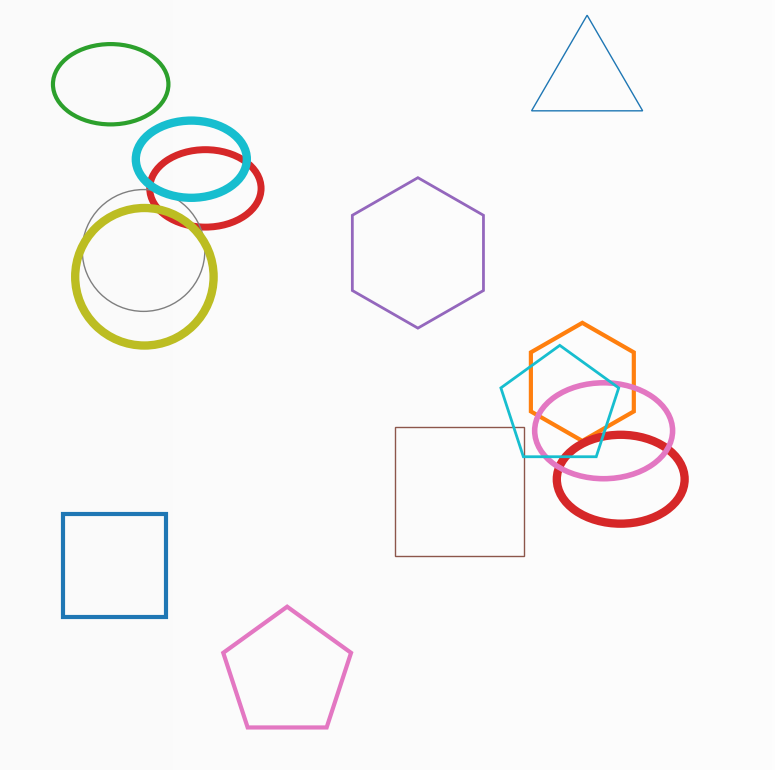[{"shape": "square", "thickness": 1.5, "radius": 0.33, "center": [0.148, 0.265]}, {"shape": "triangle", "thickness": 0.5, "radius": 0.41, "center": [0.758, 0.897]}, {"shape": "hexagon", "thickness": 1.5, "radius": 0.38, "center": [0.751, 0.504]}, {"shape": "oval", "thickness": 1.5, "radius": 0.37, "center": [0.143, 0.891]}, {"shape": "oval", "thickness": 3, "radius": 0.41, "center": [0.801, 0.378]}, {"shape": "oval", "thickness": 2.5, "radius": 0.36, "center": [0.265, 0.755]}, {"shape": "hexagon", "thickness": 1, "radius": 0.49, "center": [0.539, 0.672]}, {"shape": "square", "thickness": 0.5, "radius": 0.42, "center": [0.593, 0.362]}, {"shape": "pentagon", "thickness": 1.5, "radius": 0.43, "center": [0.371, 0.125]}, {"shape": "oval", "thickness": 2, "radius": 0.44, "center": [0.779, 0.441]}, {"shape": "circle", "thickness": 0.5, "radius": 0.4, "center": [0.185, 0.675]}, {"shape": "circle", "thickness": 3, "radius": 0.45, "center": [0.186, 0.641]}, {"shape": "oval", "thickness": 3, "radius": 0.36, "center": [0.247, 0.793]}, {"shape": "pentagon", "thickness": 1, "radius": 0.4, "center": [0.722, 0.472]}]